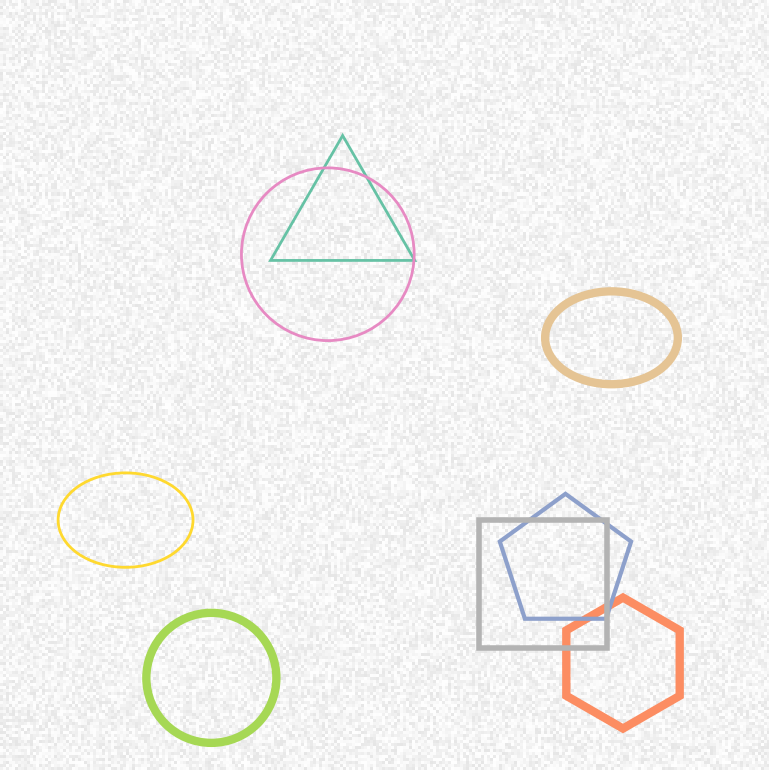[{"shape": "triangle", "thickness": 1, "radius": 0.54, "center": [0.445, 0.716]}, {"shape": "hexagon", "thickness": 3, "radius": 0.43, "center": [0.809, 0.139]}, {"shape": "pentagon", "thickness": 1.5, "radius": 0.45, "center": [0.734, 0.269]}, {"shape": "circle", "thickness": 1, "radius": 0.56, "center": [0.426, 0.67]}, {"shape": "circle", "thickness": 3, "radius": 0.42, "center": [0.274, 0.12]}, {"shape": "oval", "thickness": 1, "radius": 0.44, "center": [0.163, 0.325]}, {"shape": "oval", "thickness": 3, "radius": 0.43, "center": [0.794, 0.561]}, {"shape": "square", "thickness": 2, "radius": 0.41, "center": [0.705, 0.242]}]